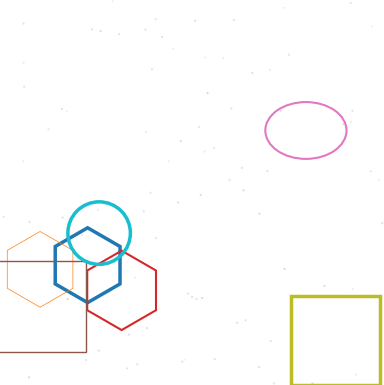[{"shape": "hexagon", "thickness": 2.5, "radius": 0.49, "center": [0.228, 0.311]}, {"shape": "hexagon", "thickness": 0.5, "radius": 0.49, "center": [0.104, 0.3]}, {"shape": "hexagon", "thickness": 1.5, "radius": 0.52, "center": [0.316, 0.246]}, {"shape": "square", "thickness": 1, "radius": 0.6, "center": [0.104, 0.204]}, {"shape": "oval", "thickness": 1.5, "radius": 0.53, "center": [0.795, 0.661]}, {"shape": "square", "thickness": 2.5, "radius": 0.58, "center": [0.872, 0.117]}, {"shape": "circle", "thickness": 2.5, "radius": 0.41, "center": [0.257, 0.395]}]